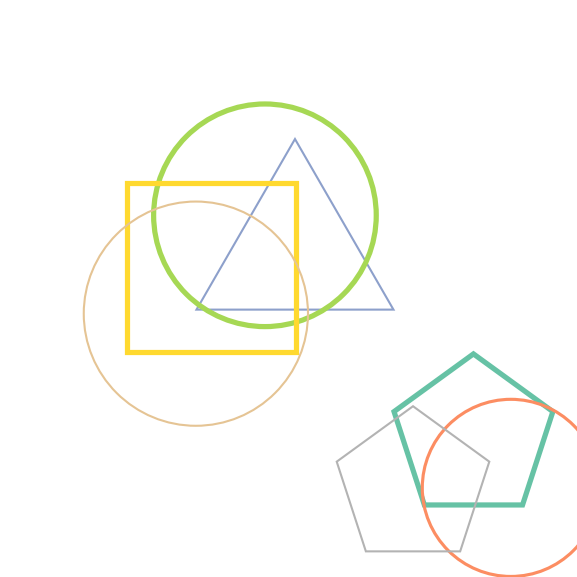[{"shape": "pentagon", "thickness": 2.5, "radius": 0.72, "center": [0.82, 0.242]}, {"shape": "circle", "thickness": 1.5, "radius": 0.77, "center": [0.885, 0.154]}, {"shape": "triangle", "thickness": 1, "radius": 0.98, "center": [0.511, 0.561]}, {"shape": "circle", "thickness": 2.5, "radius": 0.96, "center": [0.459, 0.626]}, {"shape": "square", "thickness": 2.5, "radius": 0.73, "center": [0.366, 0.536]}, {"shape": "circle", "thickness": 1, "radius": 0.97, "center": [0.339, 0.456]}, {"shape": "pentagon", "thickness": 1, "radius": 0.69, "center": [0.715, 0.157]}]